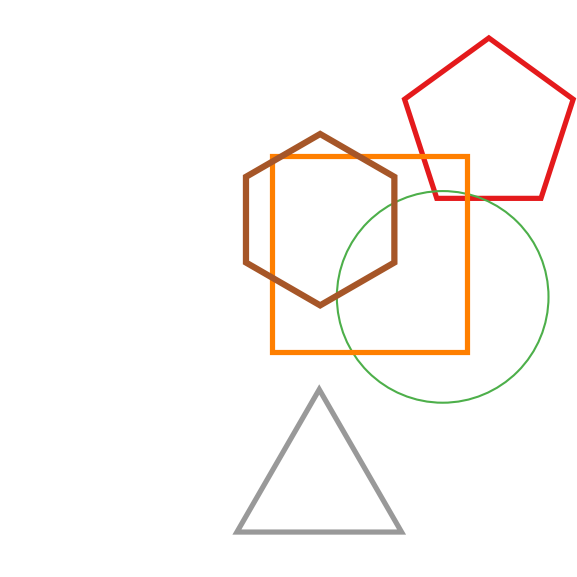[{"shape": "pentagon", "thickness": 2.5, "radius": 0.77, "center": [0.847, 0.78]}, {"shape": "circle", "thickness": 1, "radius": 0.92, "center": [0.767, 0.485]}, {"shape": "square", "thickness": 2.5, "radius": 0.85, "center": [0.64, 0.559]}, {"shape": "hexagon", "thickness": 3, "radius": 0.74, "center": [0.554, 0.619]}, {"shape": "triangle", "thickness": 2.5, "radius": 0.82, "center": [0.553, 0.16]}]